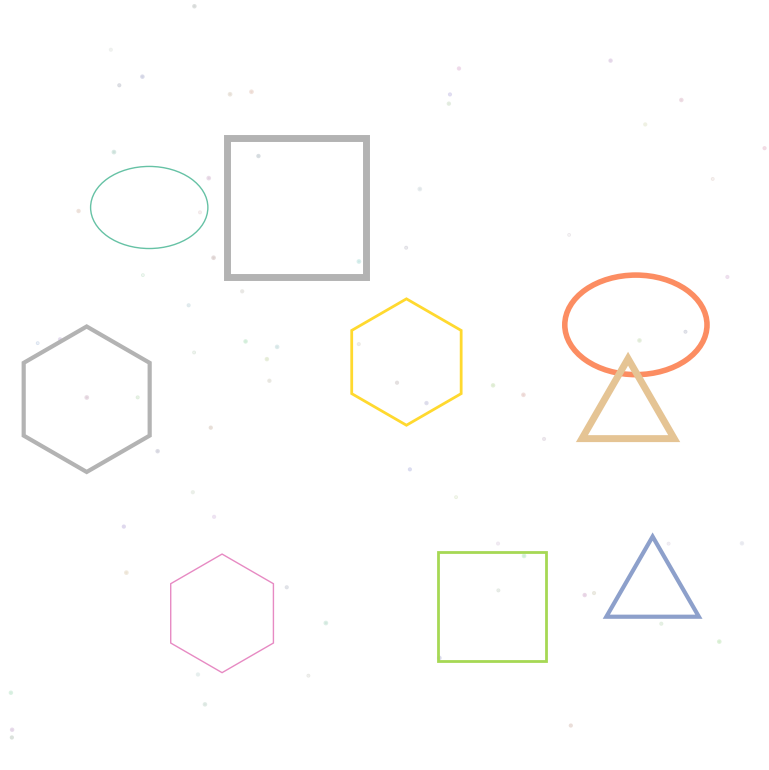[{"shape": "oval", "thickness": 0.5, "radius": 0.38, "center": [0.194, 0.731]}, {"shape": "oval", "thickness": 2, "radius": 0.46, "center": [0.826, 0.578]}, {"shape": "triangle", "thickness": 1.5, "radius": 0.35, "center": [0.848, 0.234]}, {"shape": "hexagon", "thickness": 0.5, "radius": 0.39, "center": [0.288, 0.203]}, {"shape": "square", "thickness": 1, "radius": 0.35, "center": [0.639, 0.212]}, {"shape": "hexagon", "thickness": 1, "radius": 0.41, "center": [0.528, 0.53]}, {"shape": "triangle", "thickness": 2.5, "radius": 0.35, "center": [0.816, 0.465]}, {"shape": "square", "thickness": 2.5, "radius": 0.45, "center": [0.385, 0.73]}, {"shape": "hexagon", "thickness": 1.5, "radius": 0.47, "center": [0.113, 0.482]}]